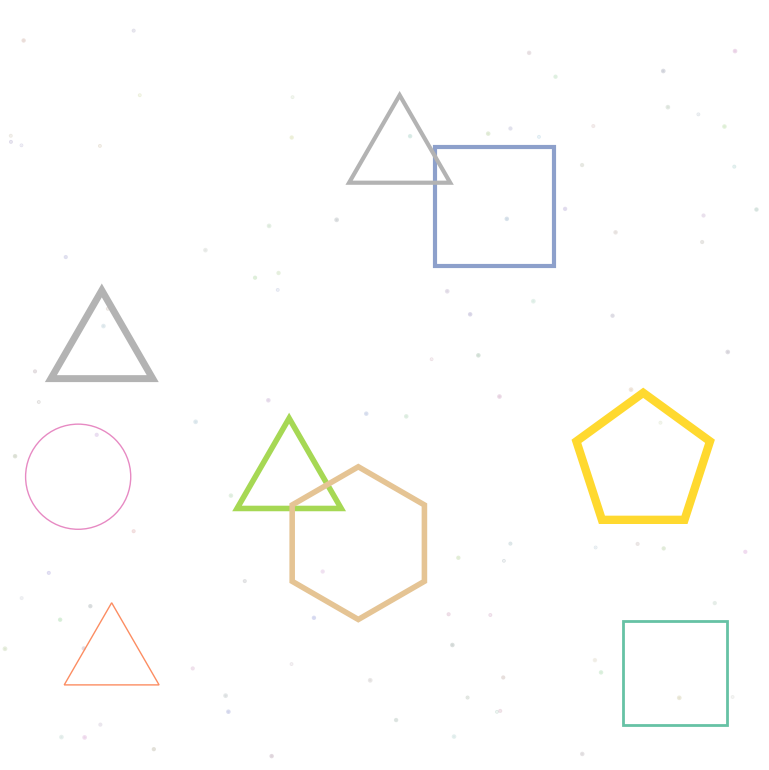[{"shape": "square", "thickness": 1, "radius": 0.34, "center": [0.877, 0.126]}, {"shape": "triangle", "thickness": 0.5, "radius": 0.36, "center": [0.145, 0.146]}, {"shape": "square", "thickness": 1.5, "radius": 0.38, "center": [0.642, 0.732]}, {"shape": "circle", "thickness": 0.5, "radius": 0.34, "center": [0.102, 0.381]}, {"shape": "triangle", "thickness": 2, "radius": 0.39, "center": [0.375, 0.379]}, {"shape": "pentagon", "thickness": 3, "radius": 0.46, "center": [0.835, 0.399]}, {"shape": "hexagon", "thickness": 2, "radius": 0.5, "center": [0.465, 0.295]}, {"shape": "triangle", "thickness": 2.5, "radius": 0.38, "center": [0.132, 0.546]}, {"shape": "triangle", "thickness": 1.5, "radius": 0.38, "center": [0.519, 0.801]}]